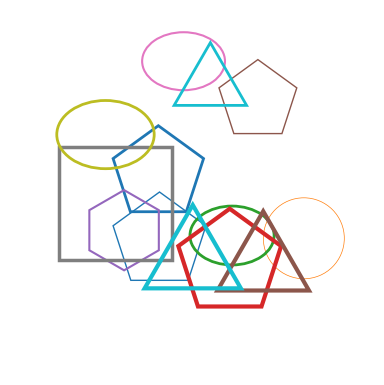[{"shape": "pentagon", "thickness": 2, "radius": 0.62, "center": [0.411, 0.55]}, {"shape": "pentagon", "thickness": 1, "radius": 0.63, "center": [0.414, 0.374]}, {"shape": "circle", "thickness": 0.5, "radius": 0.53, "center": [0.789, 0.381]}, {"shape": "oval", "thickness": 2, "radius": 0.55, "center": [0.603, 0.388]}, {"shape": "pentagon", "thickness": 3, "radius": 0.7, "center": [0.597, 0.317]}, {"shape": "hexagon", "thickness": 1.5, "radius": 0.52, "center": [0.322, 0.402]}, {"shape": "triangle", "thickness": 3, "radius": 0.69, "center": [0.684, 0.314]}, {"shape": "pentagon", "thickness": 1, "radius": 0.53, "center": [0.67, 0.739]}, {"shape": "oval", "thickness": 1.5, "radius": 0.54, "center": [0.477, 0.841]}, {"shape": "square", "thickness": 2.5, "radius": 0.73, "center": [0.3, 0.472]}, {"shape": "oval", "thickness": 2, "radius": 0.63, "center": [0.274, 0.65]}, {"shape": "triangle", "thickness": 3, "radius": 0.72, "center": [0.501, 0.323]}, {"shape": "triangle", "thickness": 2, "radius": 0.54, "center": [0.546, 0.781]}]